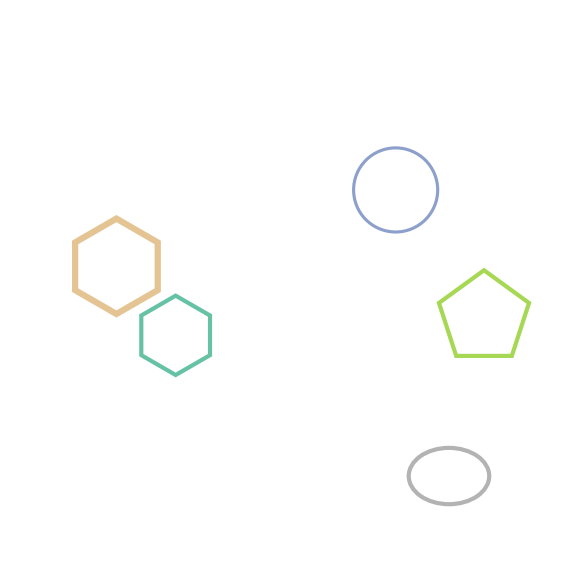[{"shape": "hexagon", "thickness": 2, "radius": 0.34, "center": [0.304, 0.418]}, {"shape": "circle", "thickness": 1.5, "radius": 0.36, "center": [0.685, 0.67]}, {"shape": "pentagon", "thickness": 2, "radius": 0.41, "center": [0.838, 0.449]}, {"shape": "hexagon", "thickness": 3, "radius": 0.41, "center": [0.202, 0.538]}, {"shape": "oval", "thickness": 2, "radius": 0.35, "center": [0.777, 0.175]}]